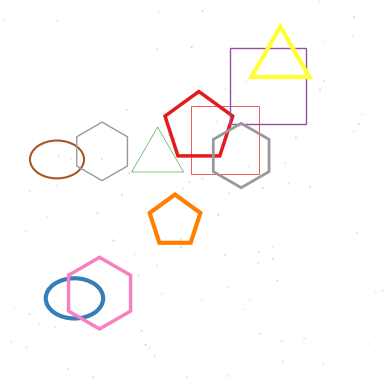[{"shape": "square", "thickness": 0.5, "radius": 0.44, "center": [0.583, 0.635]}, {"shape": "pentagon", "thickness": 2.5, "radius": 0.46, "center": [0.517, 0.67]}, {"shape": "oval", "thickness": 3, "radius": 0.37, "center": [0.193, 0.225]}, {"shape": "triangle", "thickness": 0.5, "radius": 0.39, "center": [0.409, 0.592]}, {"shape": "square", "thickness": 1, "radius": 0.49, "center": [0.696, 0.777]}, {"shape": "pentagon", "thickness": 3, "radius": 0.35, "center": [0.455, 0.425]}, {"shape": "triangle", "thickness": 3, "radius": 0.44, "center": [0.728, 0.843]}, {"shape": "oval", "thickness": 1.5, "radius": 0.35, "center": [0.148, 0.586]}, {"shape": "hexagon", "thickness": 2.5, "radius": 0.47, "center": [0.259, 0.239]}, {"shape": "hexagon", "thickness": 2, "radius": 0.42, "center": [0.626, 0.596]}, {"shape": "hexagon", "thickness": 1, "radius": 0.38, "center": [0.265, 0.607]}]